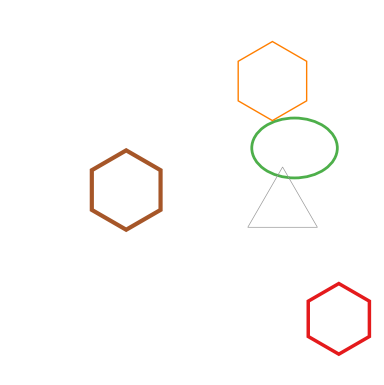[{"shape": "hexagon", "thickness": 2.5, "radius": 0.46, "center": [0.88, 0.172]}, {"shape": "oval", "thickness": 2, "radius": 0.56, "center": [0.765, 0.616]}, {"shape": "hexagon", "thickness": 1, "radius": 0.51, "center": [0.708, 0.789]}, {"shape": "hexagon", "thickness": 3, "radius": 0.52, "center": [0.328, 0.506]}, {"shape": "triangle", "thickness": 0.5, "radius": 0.52, "center": [0.734, 0.462]}]